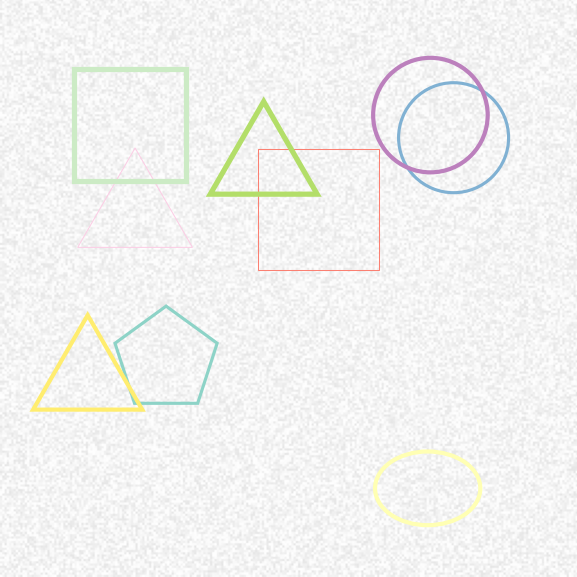[{"shape": "pentagon", "thickness": 1.5, "radius": 0.47, "center": [0.288, 0.376]}, {"shape": "oval", "thickness": 2, "radius": 0.46, "center": [0.741, 0.154]}, {"shape": "square", "thickness": 0.5, "radius": 0.52, "center": [0.551, 0.636]}, {"shape": "circle", "thickness": 1.5, "radius": 0.48, "center": [0.785, 0.761]}, {"shape": "triangle", "thickness": 2.5, "radius": 0.53, "center": [0.457, 0.716]}, {"shape": "triangle", "thickness": 0.5, "radius": 0.57, "center": [0.234, 0.628]}, {"shape": "circle", "thickness": 2, "radius": 0.5, "center": [0.745, 0.8]}, {"shape": "square", "thickness": 2.5, "radius": 0.49, "center": [0.225, 0.783]}, {"shape": "triangle", "thickness": 2, "radius": 0.55, "center": [0.152, 0.344]}]